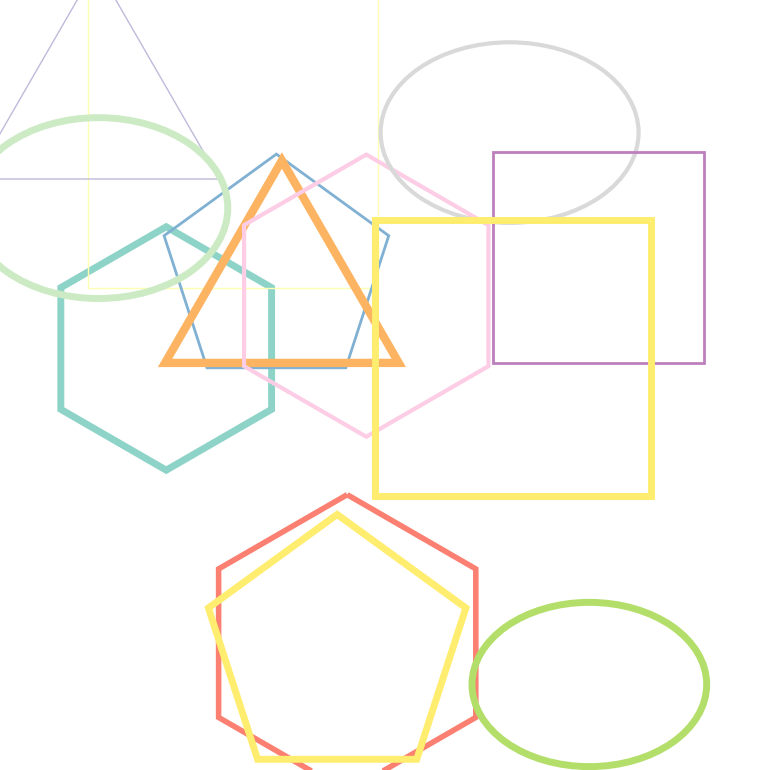[{"shape": "hexagon", "thickness": 2.5, "radius": 0.79, "center": [0.216, 0.547]}, {"shape": "square", "thickness": 0.5, "radius": 0.94, "center": [0.302, 0.814]}, {"shape": "triangle", "thickness": 0.5, "radius": 0.92, "center": [0.125, 0.859]}, {"shape": "hexagon", "thickness": 2, "radius": 0.96, "center": [0.451, 0.165]}, {"shape": "pentagon", "thickness": 1, "radius": 0.77, "center": [0.359, 0.646]}, {"shape": "triangle", "thickness": 3, "radius": 0.88, "center": [0.366, 0.616]}, {"shape": "oval", "thickness": 2.5, "radius": 0.76, "center": [0.765, 0.111]}, {"shape": "hexagon", "thickness": 1.5, "radius": 0.92, "center": [0.476, 0.616]}, {"shape": "oval", "thickness": 1.5, "radius": 0.84, "center": [0.662, 0.828]}, {"shape": "square", "thickness": 1, "radius": 0.69, "center": [0.777, 0.665]}, {"shape": "oval", "thickness": 2.5, "radius": 0.84, "center": [0.128, 0.73]}, {"shape": "pentagon", "thickness": 2.5, "radius": 0.88, "center": [0.438, 0.156]}, {"shape": "square", "thickness": 2.5, "radius": 0.9, "center": [0.666, 0.535]}]